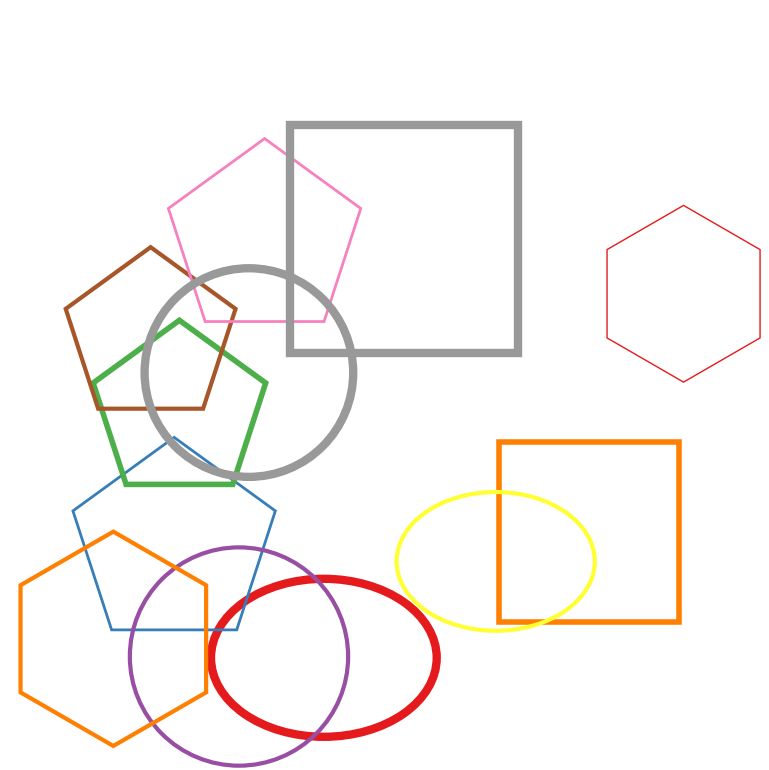[{"shape": "hexagon", "thickness": 0.5, "radius": 0.57, "center": [0.888, 0.618]}, {"shape": "oval", "thickness": 3, "radius": 0.73, "center": [0.421, 0.146]}, {"shape": "pentagon", "thickness": 1, "radius": 0.69, "center": [0.226, 0.294]}, {"shape": "pentagon", "thickness": 2, "radius": 0.59, "center": [0.233, 0.466]}, {"shape": "circle", "thickness": 1.5, "radius": 0.71, "center": [0.31, 0.147]}, {"shape": "square", "thickness": 2, "radius": 0.59, "center": [0.765, 0.309]}, {"shape": "hexagon", "thickness": 1.5, "radius": 0.7, "center": [0.147, 0.17]}, {"shape": "oval", "thickness": 1.5, "radius": 0.64, "center": [0.644, 0.271]}, {"shape": "pentagon", "thickness": 1.5, "radius": 0.58, "center": [0.196, 0.563]}, {"shape": "pentagon", "thickness": 1, "radius": 0.66, "center": [0.344, 0.689]}, {"shape": "circle", "thickness": 3, "radius": 0.68, "center": [0.323, 0.516]}, {"shape": "square", "thickness": 3, "radius": 0.74, "center": [0.525, 0.689]}]